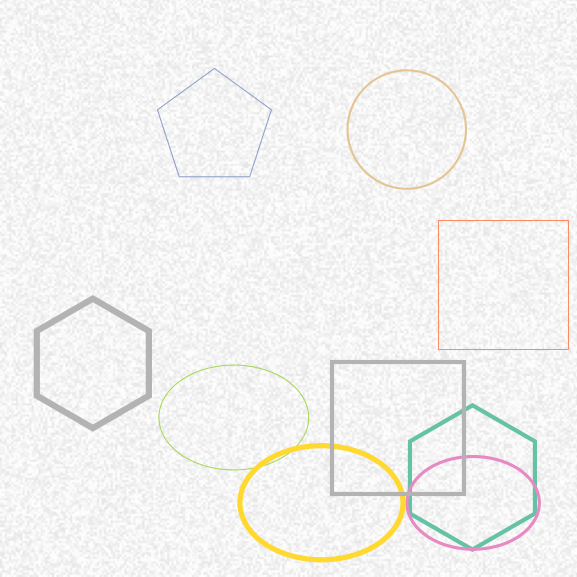[{"shape": "hexagon", "thickness": 2, "radius": 0.62, "center": [0.818, 0.172]}, {"shape": "square", "thickness": 0.5, "radius": 0.56, "center": [0.87, 0.506]}, {"shape": "pentagon", "thickness": 0.5, "radius": 0.52, "center": [0.371, 0.777]}, {"shape": "oval", "thickness": 1.5, "radius": 0.57, "center": [0.819, 0.128]}, {"shape": "oval", "thickness": 0.5, "radius": 0.65, "center": [0.405, 0.276]}, {"shape": "oval", "thickness": 2.5, "radius": 0.71, "center": [0.557, 0.129]}, {"shape": "circle", "thickness": 1, "radius": 0.51, "center": [0.704, 0.775]}, {"shape": "square", "thickness": 2, "radius": 0.57, "center": [0.689, 0.259]}, {"shape": "hexagon", "thickness": 3, "radius": 0.56, "center": [0.161, 0.37]}]